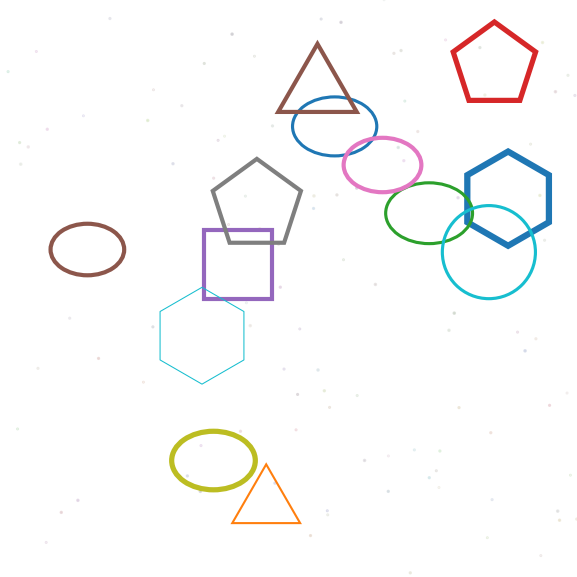[{"shape": "oval", "thickness": 1.5, "radius": 0.36, "center": [0.58, 0.78]}, {"shape": "hexagon", "thickness": 3, "radius": 0.41, "center": [0.88, 0.655]}, {"shape": "triangle", "thickness": 1, "radius": 0.34, "center": [0.461, 0.127]}, {"shape": "oval", "thickness": 1.5, "radius": 0.38, "center": [0.743, 0.63]}, {"shape": "pentagon", "thickness": 2.5, "radius": 0.38, "center": [0.856, 0.886]}, {"shape": "square", "thickness": 2, "radius": 0.3, "center": [0.412, 0.541]}, {"shape": "oval", "thickness": 2, "radius": 0.32, "center": [0.151, 0.567]}, {"shape": "triangle", "thickness": 2, "radius": 0.39, "center": [0.55, 0.845]}, {"shape": "oval", "thickness": 2, "radius": 0.34, "center": [0.662, 0.713]}, {"shape": "pentagon", "thickness": 2, "radius": 0.4, "center": [0.445, 0.644]}, {"shape": "oval", "thickness": 2.5, "radius": 0.36, "center": [0.37, 0.202]}, {"shape": "circle", "thickness": 1.5, "radius": 0.4, "center": [0.847, 0.563]}, {"shape": "hexagon", "thickness": 0.5, "radius": 0.42, "center": [0.35, 0.418]}]